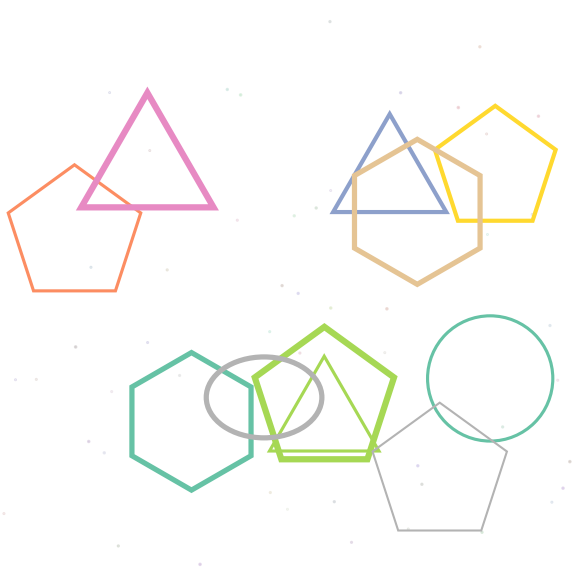[{"shape": "circle", "thickness": 1.5, "radius": 0.54, "center": [0.849, 0.344]}, {"shape": "hexagon", "thickness": 2.5, "radius": 0.6, "center": [0.332, 0.27]}, {"shape": "pentagon", "thickness": 1.5, "radius": 0.6, "center": [0.129, 0.593]}, {"shape": "triangle", "thickness": 2, "radius": 0.57, "center": [0.675, 0.689]}, {"shape": "triangle", "thickness": 3, "radius": 0.66, "center": [0.255, 0.706]}, {"shape": "pentagon", "thickness": 3, "radius": 0.63, "center": [0.562, 0.306]}, {"shape": "triangle", "thickness": 1.5, "radius": 0.55, "center": [0.561, 0.273]}, {"shape": "pentagon", "thickness": 2, "radius": 0.55, "center": [0.858, 0.706]}, {"shape": "hexagon", "thickness": 2.5, "radius": 0.63, "center": [0.723, 0.632]}, {"shape": "oval", "thickness": 2.5, "radius": 0.5, "center": [0.457, 0.311]}, {"shape": "pentagon", "thickness": 1, "radius": 0.61, "center": [0.761, 0.179]}]